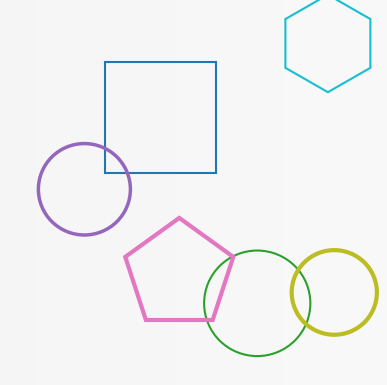[{"shape": "square", "thickness": 1.5, "radius": 0.72, "center": [0.414, 0.695]}, {"shape": "circle", "thickness": 1.5, "radius": 0.69, "center": [0.664, 0.212]}, {"shape": "circle", "thickness": 2.5, "radius": 0.59, "center": [0.218, 0.508]}, {"shape": "pentagon", "thickness": 3, "radius": 0.73, "center": [0.463, 0.287]}, {"shape": "circle", "thickness": 3, "radius": 0.55, "center": [0.863, 0.24]}, {"shape": "hexagon", "thickness": 1.5, "radius": 0.63, "center": [0.846, 0.887]}]